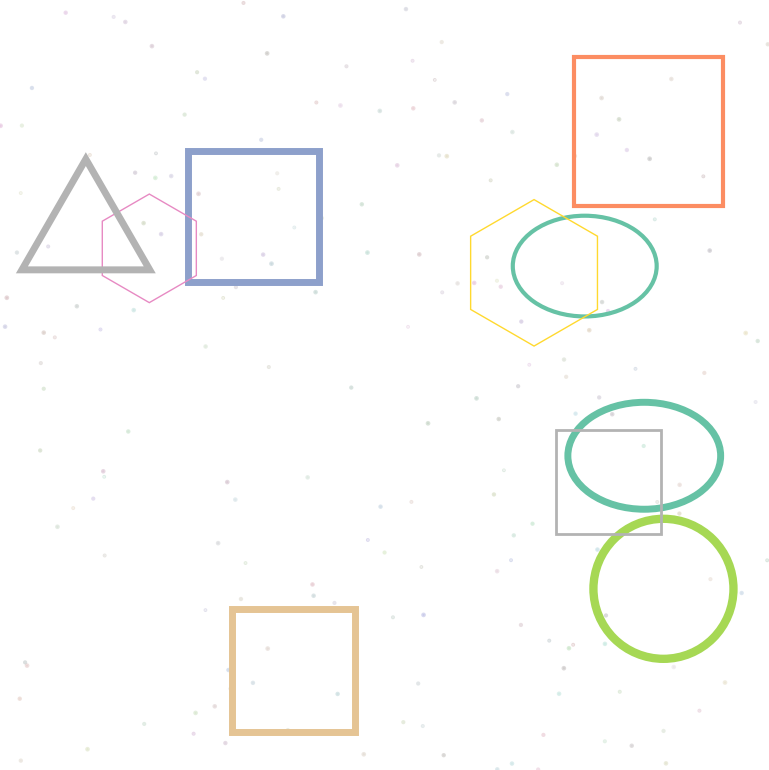[{"shape": "oval", "thickness": 1.5, "radius": 0.47, "center": [0.759, 0.654]}, {"shape": "oval", "thickness": 2.5, "radius": 0.5, "center": [0.837, 0.408]}, {"shape": "square", "thickness": 1.5, "radius": 0.48, "center": [0.842, 0.83]}, {"shape": "square", "thickness": 2.5, "radius": 0.43, "center": [0.329, 0.719]}, {"shape": "hexagon", "thickness": 0.5, "radius": 0.35, "center": [0.194, 0.677]}, {"shape": "circle", "thickness": 3, "radius": 0.45, "center": [0.862, 0.235]}, {"shape": "hexagon", "thickness": 0.5, "radius": 0.48, "center": [0.694, 0.646]}, {"shape": "square", "thickness": 2.5, "radius": 0.4, "center": [0.381, 0.129]}, {"shape": "square", "thickness": 1, "radius": 0.34, "center": [0.79, 0.374]}, {"shape": "triangle", "thickness": 2.5, "radius": 0.48, "center": [0.111, 0.697]}]